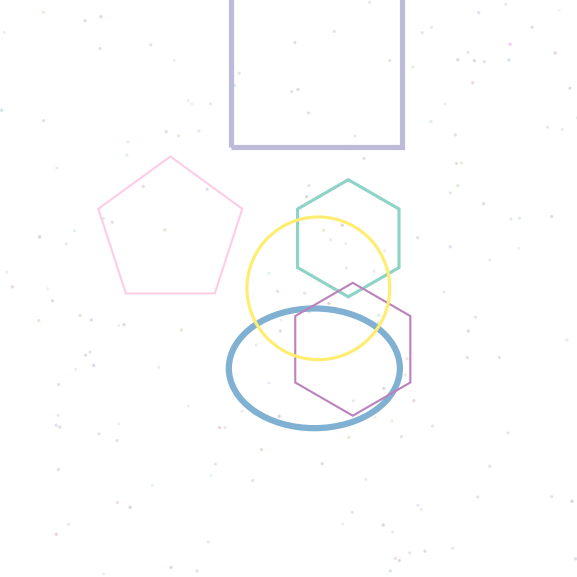[{"shape": "hexagon", "thickness": 1.5, "radius": 0.51, "center": [0.603, 0.587]}, {"shape": "square", "thickness": 2.5, "radius": 0.74, "center": [0.548, 0.893]}, {"shape": "oval", "thickness": 3, "radius": 0.74, "center": [0.544, 0.361]}, {"shape": "pentagon", "thickness": 1, "radius": 0.66, "center": [0.295, 0.597]}, {"shape": "hexagon", "thickness": 1, "radius": 0.58, "center": [0.611, 0.394]}, {"shape": "circle", "thickness": 1.5, "radius": 0.62, "center": [0.551, 0.5]}]